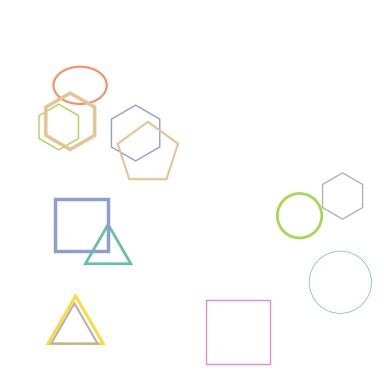[{"shape": "circle", "thickness": 0.5, "radius": 0.4, "center": [0.884, 0.267]}, {"shape": "triangle", "thickness": 2, "radius": 0.34, "center": [0.281, 0.349]}, {"shape": "oval", "thickness": 1.5, "radius": 0.35, "center": [0.208, 0.778]}, {"shape": "square", "thickness": 2.5, "radius": 0.34, "center": [0.211, 0.416]}, {"shape": "hexagon", "thickness": 1, "radius": 0.36, "center": [0.352, 0.654]}, {"shape": "square", "thickness": 1, "radius": 0.42, "center": [0.619, 0.137]}, {"shape": "hexagon", "thickness": 1, "radius": 0.3, "center": [0.153, 0.67]}, {"shape": "circle", "thickness": 2, "radius": 0.29, "center": [0.778, 0.44]}, {"shape": "triangle", "thickness": 2, "radius": 0.41, "center": [0.196, 0.149]}, {"shape": "pentagon", "thickness": 1.5, "radius": 0.41, "center": [0.384, 0.601]}, {"shape": "hexagon", "thickness": 2.5, "radius": 0.37, "center": [0.182, 0.685]}, {"shape": "triangle", "thickness": 1.5, "radius": 0.35, "center": [0.193, 0.142]}, {"shape": "hexagon", "thickness": 1, "radius": 0.3, "center": [0.89, 0.491]}]